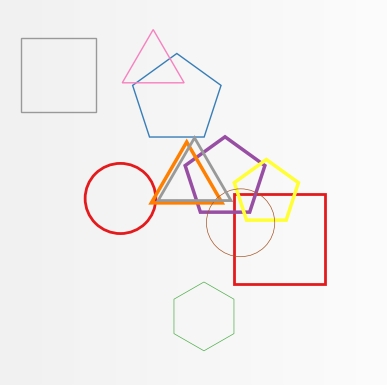[{"shape": "circle", "thickness": 2, "radius": 0.46, "center": [0.311, 0.484]}, {"shape": "square", "thickness": 2, "radius": 0.58, "center": [0.721, 0.379]}, {"shape": "pentagon", "thickness": 1, "radius": 0.6, "center": [0.456, 0.741]}, {"shape": "hexagon", "thickness": 0.5, "radius": 0.45, "center": [0.526, 0.178]}, {"shape": "pentagon", "thickness": 2.5, "radius": 0.54, "center": [0.581, 0.536]}, {"shape": "triangle", "thickness": 2.5, "radius": 0.53, "center": [0.482, 0.526]}, {"shape": "pentagon", "thickness": 2.5, "radius": 0.44, "center": [0.687, 0.499]}, {"shape": "circle", "thickness": 0.5, "radius": 0.44, "center": [0.621, 0.421]}, {"shape": "triangle", "thickness": 1, "radius": 0.46, "center": [0.395, 0.831]}, {"shape": "triangle", "thickness": 2, "radius": 0.54, "center": [0.502, 0.533]}, {"shape": "square", "thickness": 1, "radius": 0.48, "center": [0.152, 0.805]}]